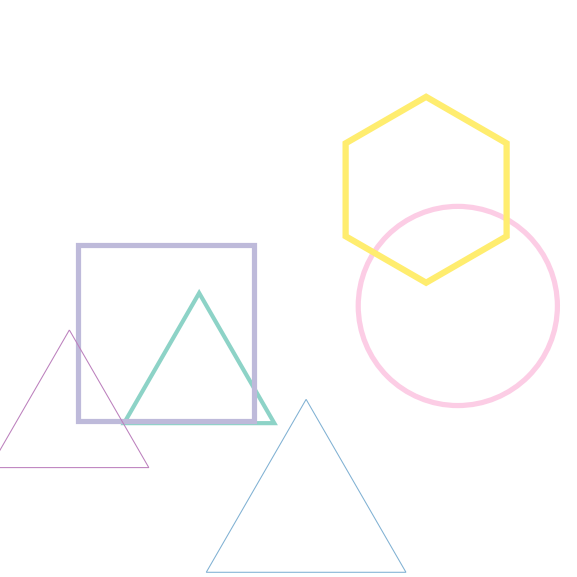[{"shape": "triangle", "thickness": 2, "radius": 0.75, "center": [0.345, 0.341]}, {"shape": "square", "thickness": 2.5, "radius": 0.76, "center": [0.287, 0.423]}, {"shape": "triangle", "thickness": 0.5, "radius": 1.0, "center": [0.53, 0.108]}, {"shape": "circle", "thickness": 2.5, "radius": 0.86, "center": [0.793, 0.469]}, {"shape": "triangle", "thickness": 0.5, "radius": 0.79, "center": [0.12, 0.269]}, {"shape": "hexagon", "thickness": 3, "radius": 0.8, "center": [0.738, 0.671]}]